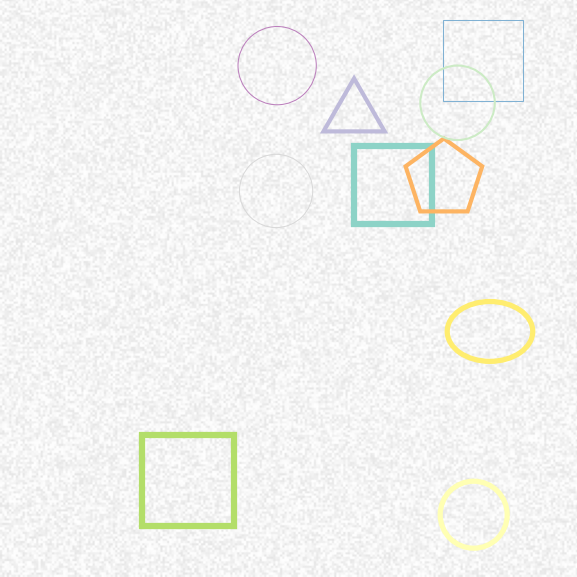[{"shape": "square", "thickness": 3, "radius": 0.34, "center": [0.681, 0.679]}, {"shape": "circle", "thickness": 2.5, "radius": 0.29, "center": [0.82, 0.108]}, {"shape": "triangle", "thickness": 2, "radius": 0.31, "center": [0.613, 0.802]}, {"shape": "square", "thickness": 0.5, "radius": 0.35, "center": [0.836, 0.894]}, {"shape": "pentagon", "thickness": 2, "radius": 0.35, "center": [0.769, 0.69]}, {"shape": "square", "thickness": 3, "radius": 0.39, "center": [0.326, 0.168]}, {"shape": "circle", "thickness": 0.5, "radius": 0.32, "center": [0.478, 0.668]}, {"shape": "circle", "thickness": 0.5, "radius": 0.34, "center": [0.48, 0.885]}, {"shape": "circle", "thickness": 1, "radius": 0.32, "center": [0.792, 0.821]}, {"shape": "oval", "thickness": 2.5, "radius": 0.37, "center": [0.848, 0.425]}]